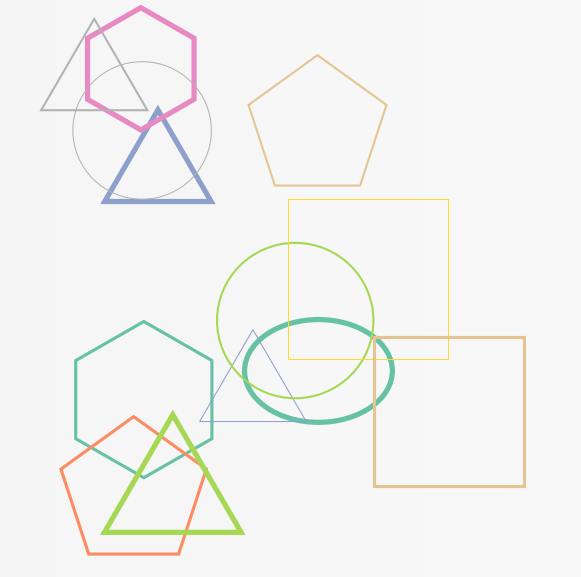[{"shape": "oval", "thickness": 2.5, "radius": 0.64, "center": [0.548, 0.357]}, {"shape": "hexagon", "thickness": 1.5, "radius": 0.68, "center": [0.247, 0.307]}, {"shape": "pentagon", "thickness": 1.5, "radius": 0.66, "center": [0.23, 0.146]}, {"shape": "triangle", "thickness": 0.5, "radius": 0.53, "center": [0.435, 0.322]}, {"shape": "triangle", "thickness": 2.5, "radius": 0.53, "center": [0.272, 0.703]}, {"shape": "hexagon", "thickness": 2.5, "radius": 0.53, "center": [0.242, 0.88]}, {"shape": "triangle", "thickness": 2.5, "radius": 0.68, "center": [0.297, 0.145]}, {"shape": "circle", "thickness": 1, "radius": 0.67, "center": [0.508, 0.444]}, {"shape": "square", "thickness": 0.5, "radius": 0.69, "center": [0.633, 0.516]}, {"shape": "pentagon", "thickness": 1, "radius": 0.62, "center": [0.546, 0.779]}, {"shape": "square", "thickness": 1.5, "radius": 0.64, "center": [0.772, 0.286]}, {"shape": "triangle", "thickness": 1, "radius": 0.53, "center": [0.162, 0.861]}, {"shape": "circle", "thickness": 0.5, "radius": 0.6, "center": [0.245, 0.773]}]